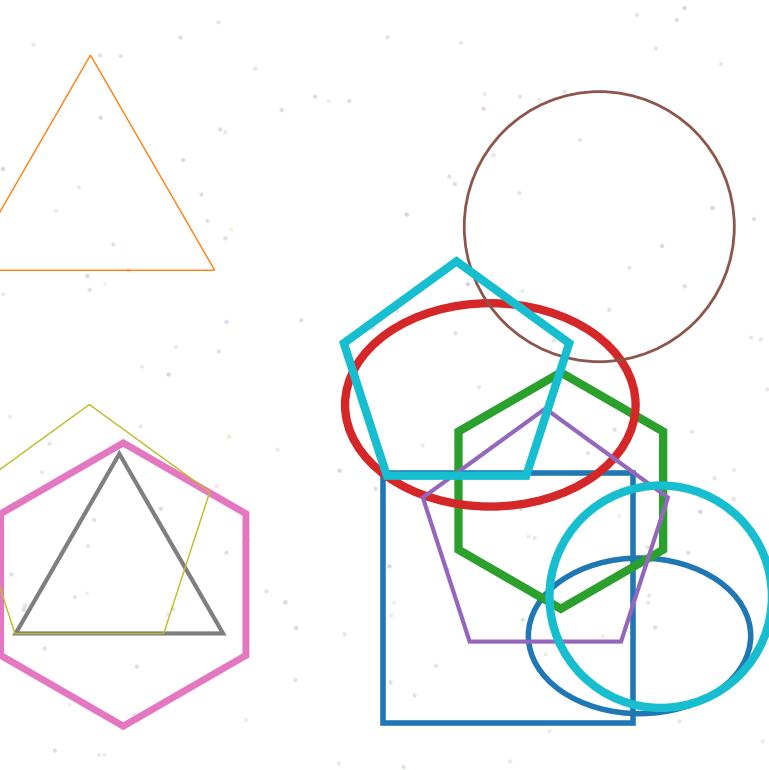[{"shape": "oval", "thickness": 2, "radius": 0.72, "center": [0.831, 0.174]}, {"shape": "square", "thickness": 2, "radius": 0.81, "center": [0.66, 0.223]}, {"shape": "triangle", "thickness": 0.5, "radius": 0.93, "center": [0.117, 0.742]}, {"shape": "hexagon", "thickness": 3, "radius": 0.77, "center": [0.728, 0.363]}, {"shape": "oval", "thickness": 3, "radius": 0.94, "center": [0.637, 0.474]}, {"shape": "pentagon", "thickness": 1.5, "radius": 0.84, "center": [0.708, 0.302]}, {"shape": "circle", "thickness": 1, "radius": 0.88, "center": [0.778, 0.706]}, {"shape": "hexagon", "thickness": 2.5, "radius": 0.92, "center": [0.16, 0.241]}, {"shape": "triangle", "thickness": 1.5, "radius": 0.78, "center": [0.155, 0.255]}, {"shape": "pentagon", "thickness": 0.5, "radius": 0.82, "center": [0.116, 0.31]}, {"shape": "circle", "thickness": 3, "radius": 0.72, "center": [0.858, 0.225]}, {"shape": "pentagon", "thickness": 3, "radius": 0.77, "center": [0.593, 0.507]}]